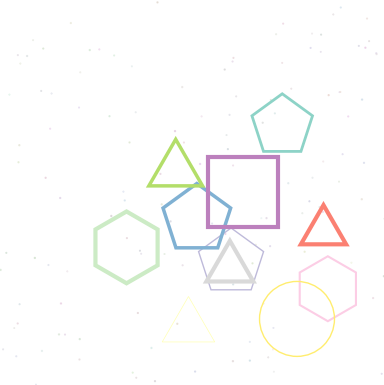[{"shape": "pentagon", "thickness": 2, "radius": 0.41, "center": [0.733, 0.674]}, {"shape": "triangle", "thickness": 0.5, "radius": 0.39, "center": [0.49, 0.151]}, {"shape": "pentagon", "thickness": 1, "radius": 0.44, "center": [0.6, 0.319]}, {"shape": "triangle", "thickness": 3, "radius": 0.34, "center": [0.84, 0.399]}, {"shape": "pentagon", "thickness": 2.5, "radius": 0.46, "center": [0.511, 0.431]}, {"shape": "triangle", "thickness": 2.5, "radius": 0.4, "center": [0.456, 0.557]}, {"shape": "hexagon", "thickness": 1.5, "radius": 0.42, "center": [0.852, 0.25]}, {"shape": "triangle", "thickness": 3, "radius": 0.35, "center": [0.597, 0.304]}, {"shape": "square", "thickness": 3, "radius": 0.45, "center": [0.63, 0.5]}, {"shape": "hexagon", "thickness": 3, "radius": 0.47, "center": [0.329, 0.357]}, {"shape": "circle", "thickness": 1, "radius": 0.49, "center": [0.771, 0.172]}]